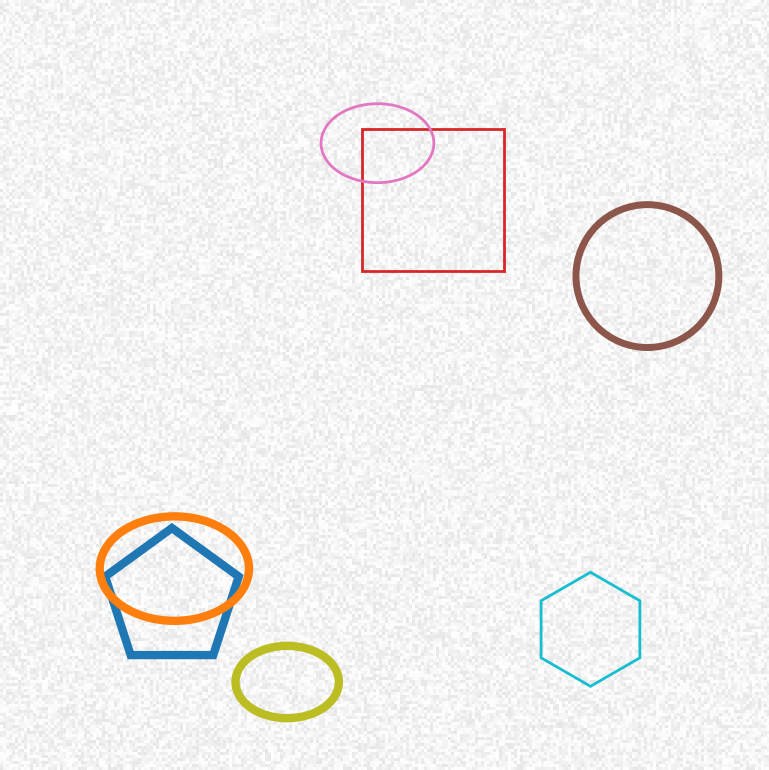[{"shape": "pentagon", "thickness": 3, "radius": 0.46, "center": [0.223, 0.223]}, {"shape": "oval", "thickness": 3, "radius": 0.48, "center": [0.226, 0.262]}, {"shape": "square", "thickness": 1, "radius": 0.46, "center": [0.563, 0.741]}, {"shape": "circle", "thickness": 2.5, "radius": 0.46, "center": [0.841, 0.641]}, {"shape": "oval", "thickness": 1, "radius": 0.37, "center": [0.49, 0.814]}, {"shape": "oval", "thickness": 3, "radius": 0.34, "center": [0.373, 0.114]}, {"shape": "hexagon", "thickness": 1, "radius": 0.37, "center": [0.767, 0.183]}]